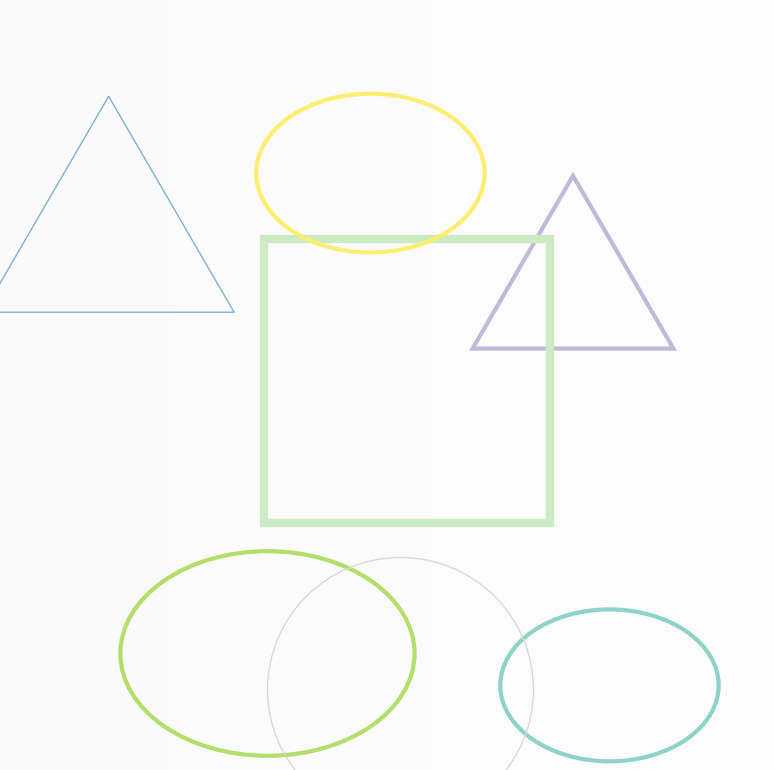[{"shape": "oval", "thickness": 1.5, "radius": 0.7, "center": [0.786, 0.11]}, {"shape": "triangle", "thickness": 1.5, "radius": 0.75, "center": [0.739, 0.622]}, {"shape": "triangle", "thickness": 0.5, "radius": 0.93, "center": [0.14, 0.688]}, {"shape": "oval", "thickness": 1.5, "radius": 0.95, "center": [0.345, 0.151]}, {"shape": "circle", "thickness": 0.5, "radius": 0.86, "center": [0.517, 0.104]}, {"shape": "square", "thickness": 3, "radius": 0.92, "center": [0.525, 0.505]}, {"shape": "oval", "thickness": 1.5, "radius": 0.74, "center": [0.478, 0.775]}]